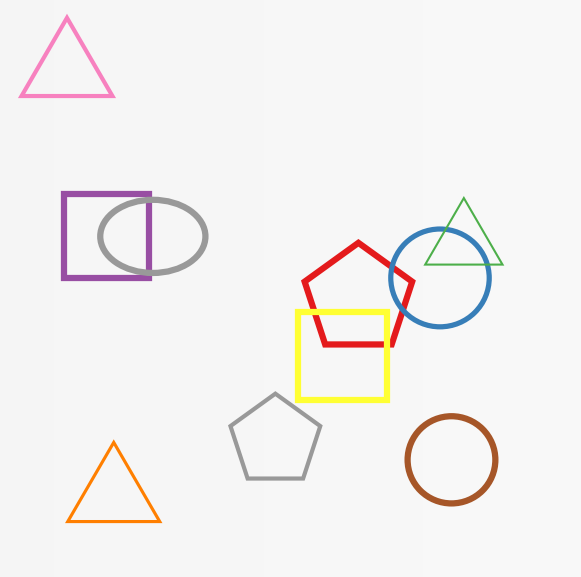[{"shape": "pentagon", "thickness": 3, "radius": 0.49, "center": [0.617, 0.481]}, {"shape": "circle", "thickness": 2.5, "radius": 0.42, "center": [0.757, 0.518]}, {"shape": "triangle", "thickness": 1, "radius": 0.38, "center": [0.798, 0.579]}, {"shape": "square", "thickness": 3, "radius": 0.36, "center": [0.183, 0.591]}, {"shape": "triangle", "thickness": 1.5, "radius": 0.46, "center": [0.196, 0.142]}, {"shape": "square", "thickness": 3, "radius": 0.38, "center": [0.589, 0.382]}, {"shape": "circle", "thickness": 3, "radius": 0.38, "center": [0.777, 0.203]}, {"shape": "triangle", "thickness": 2, "radius": 0.45, "center": [0.115, 0.878]}, {"shape": "oval", "thickness": 3, "radius": 0.45, "center": [0.263, 0.59]}, {"shape": "pentagon", "thickness": 2, "radius": 0.41, "center": [0.474, 0.236]}]